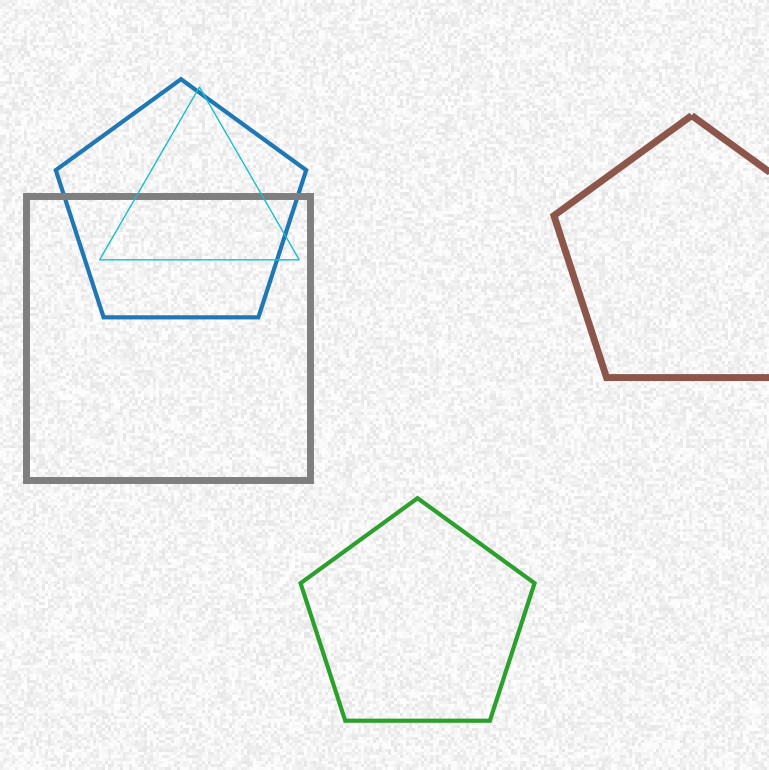[{"shape": "pentagon", "thickness": 1.5, "radius": 0.85, "center": [0.235, 0.726]}, {"shape": "pentagon", "thickness": 1.5, "radius": 0.8, "center": [0.542, 0.193]}, {"shape": "pentagon", "thickness": 2.5, "radius": 0.94, "center": [0.898, 0.662]}, {"shape": "square", "thickness": 2.5, "radius": 0.92, "center": [0.218, 0.561]}, {"shape": "triangle", "thickness": 0.5, "radius": 0.75, "center": [0.259, 0.737]}]